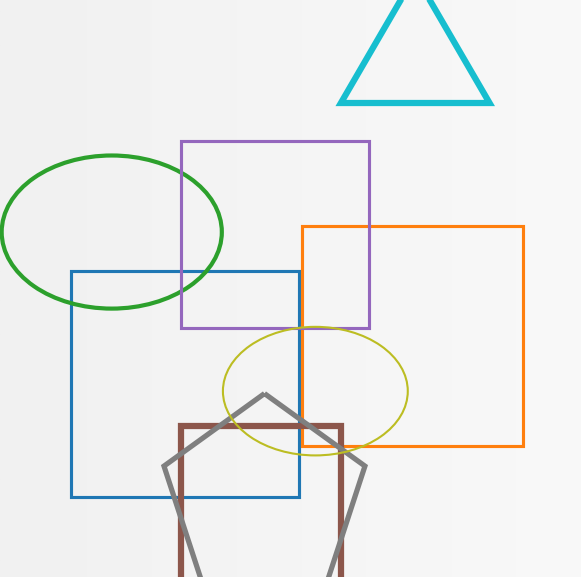[{"shape": "square", "thickness": 1.5, "radius": 0.98, "center": [0.319, 0.334]}, {"shape": "square", "thickness": 1.5, "radius": 0.95, "center": [0.71, 0.417]}, {"shape": "oval", "thickness": 2, "radius": 0.95, "center": [0.192, 0.597]}, {"shape": "square", "thickness": 1.5, "radius": 0.81, "center": [0.473, 0.593]}, {"shape": "square", "thickness": 3, "radius": 0.69, "center": [0.45, 0.124]}, {"shape": "pentagon", "thickness": 2.5, "radius": 0.91, "center": [0.455, 0.136]}, {"shape": "oval", "thickness": 1, "radius": 0.8, "center": [0.543, 0.322]}, {"shape": "triangle", "thickness": 3, "radius": 0.74, "center": [0.714, 0.895]}]